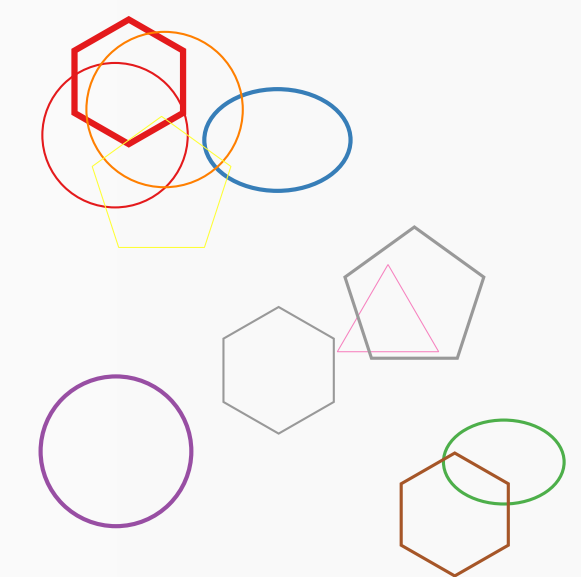[{"shape": "hexagon", "thickness": 3, "radius": 0.54, "center": [0.222, 0.857]}, {"shape": "circle", "thickness": 1, "radius": 0.63, "center": [0.198, 0.765]}, {"shape": "oval", "thickness": 2, "radius": 0.63, "center": [0.477, 0.757]}, {"shape": "oval", "thickness": 1.5, "radius": 0.52, "center": [0.867, 0.199]}, {"shape": "circle", "thickness": 2, "radius": 0.65, "center": [0.2, 0.218]}, {"shape": "circle", "thickness": 1, "radius": 0.67, "center": [0.283, 0.809]}, {"shape": "pentagon", "thickness": 0.5, "radius": 0.63, "center": [0.278, 0.672]}, {"shape": "hexagon", "thickness": 1.5, "radius": 0.53, "center": [0.782, 0.108]}, {"shape": "triangle", "thickness": 0.5, "radius": 0.5, "center": [0.668, 0.44]}, {"shape": "hexagon", "thickness": 1, "radius": 0.55, "center": [0.479, 0.358]}, {"shape": "pentagon", "thickness": 1.5, "radius": 0.63, "center": [0.713, 0.48]}]